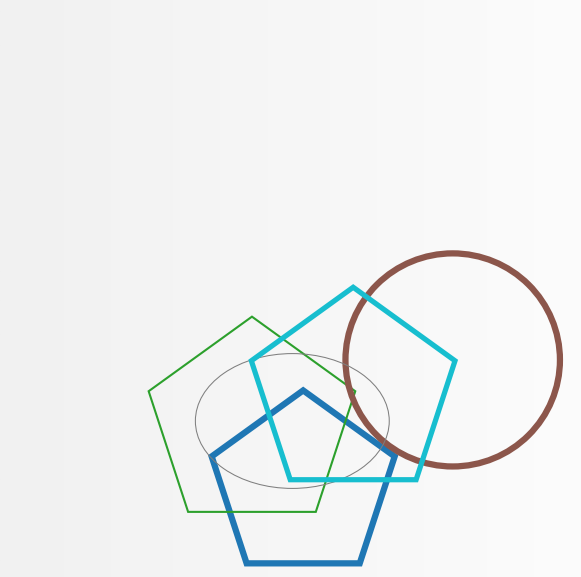[{"shape": "pentagon", "thickness": 3, "radius": 0.83, "center": [0.522, 0.158]}, {"shape": "pentagon", "thickness": 1, "radius": 0.93, "center": [0.433, 0.264]}, {"shape": "circle", "thickness": 3, "radius": 0.92, "center": [0.779, 0.376]}, {"shape": "oval", "thickness": 0.5, "radius": 0.83, "center": [0.503, 0.27]}, {"shape": "pentagon", "thickness": 2.5, "radius": 0.92, "center": [0.608, 0.317]}]